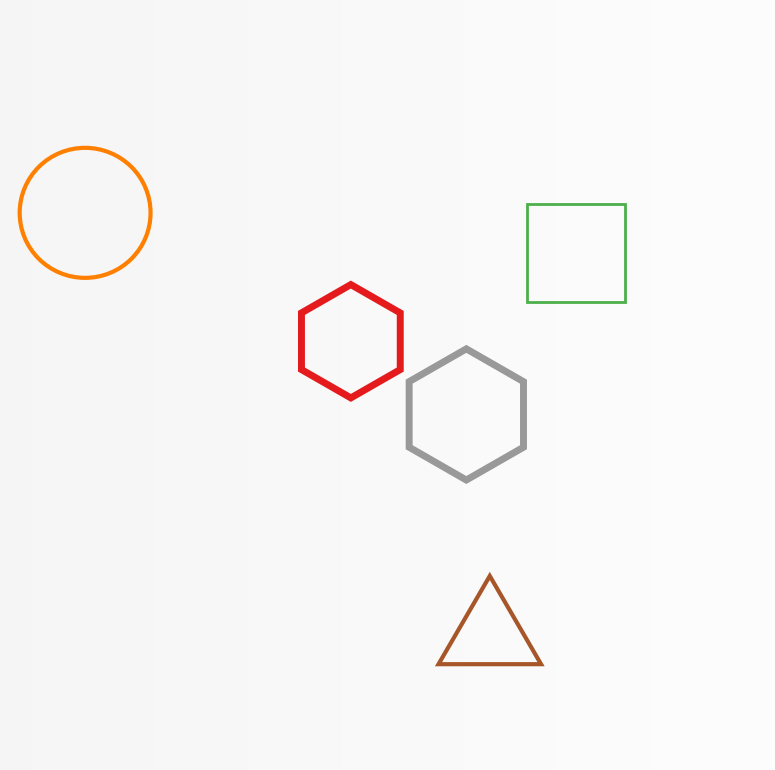[{"shape": "hexagon", "thickness": 2.5, "radius": 0.37, "center": [0.453, 0.557]}, {"shape": "square", "thickness": 1, "radius": 0.32, "center": [0.743, 0.671]}, {"shape": "circle", "thickness": 1.5, "radius": 0.42, "center": [0.11, 0.724]}, {"shape": "triangle", "thickness": 1.5, "radius": 0.38, "center": [0.632, 0.176]}, {"shape": "hexagon", "thickness": 2.5, "radius": 0.43, "center": [0.602, 0.462]}]